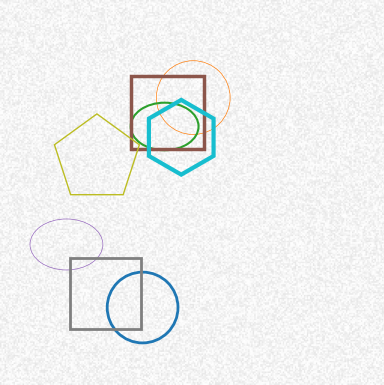[{"shape": "circle", "thickness": 2, "radius": 0.46, "center": [0.37, 0.201]}, {"shape": "circle", "thickness": 0.5, "radius": 0.48, "center": [0.502, 0.746]}, {"shape": "oval", "thickness": 1.5, "radius": 0.44, "center": [0.428, 0.672]}, {"shape": "oval", "thickness": 0.5, "radius": 0.47, "center": [0.173, 0.365]}, {"shape": "square", "thickness": 2.5, "radius": 0.47, "center": [0.435, 0.707]}, {"shape": "square", "thickness": 2, "radius": 0.46, "center": [0.275, 0.238]}, {"shape": "pentagon", "thickness": 1, "radius": 0.58, "center": [0.252, 0.588]}, {"shape": "hexagon", "thickness": 3, "radius": 0.49, "center": [0.471, 0.643]}]